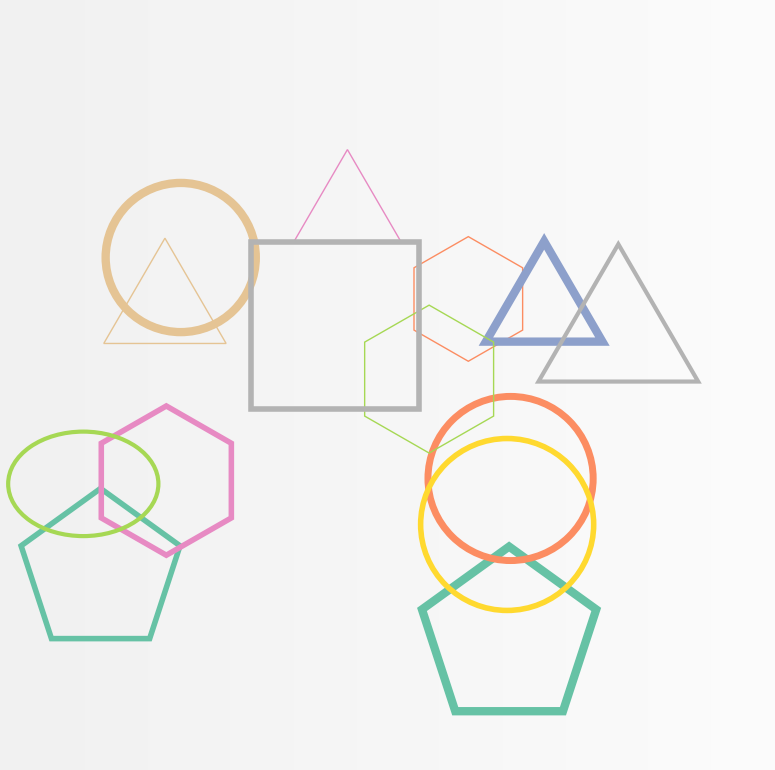[{"shape": "pentagon", "thickness": 2, "radius": 0.54, "center": [0.13, 0.258]}, {"shape": "pentagon", "thickness": 3, "radius": 0.59, "center": [0.657, 0.172]}, {"shape": "hexagon", "thickness": 0.5, "radius": 0.4, "center": [0.604, 0.612]}, {"shape": "circle", "thickness": 2.5, "radius": 0.53, "center": [0.659, 0.379]}, {"shape": "triangle", "thickness": 3, "radius": 0.43, "center": [0.702, 0.6]}, {"shape": "triangle", "thickness": 0.5, "radius": 0.41, "center": [0.448, 0.725]}, {"shape": "hexagon", "thickness": 2, "radius": 0.48, "center": [0.215, 0.376]}, {"shape": "hexagon", "thickness": 0.5, "radius": 0.48, "center": [0.554, 0.508]}, {"shape": "oval", "thickness": 1.5, "radius": 0.48, "center": [0.107, 0.372]}, {"shape": "circle", "thickness": 2, "radius": 0.56, "center": [0.654, 0.319]}, {"shape": "triangle", "thickness": 0.5, "radius": 0.46, "center": [0.213, 0.6]}, {"shape": "circle", "thickness": 3, "radius": 0.48, "center": [0.233, 0.666]}, {"shape": "triangle", "thickness": 1.5, "radius": 0.59, "center": [0.798, 0.564]}, {"shape": "square", "thickness": 2, "radius": 0.54, "center": [0.432, 0.577]}]